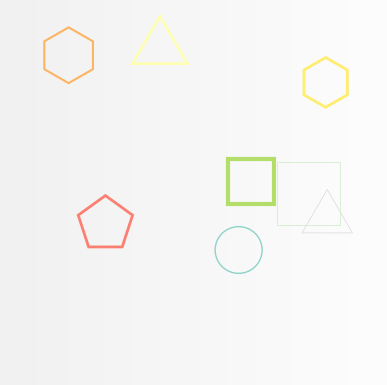[{"shape": "circle", "thickness": 1, "radius": 0.3, "center": [0.616, 0.351]}, {"shape": "triangle", "thickness": 2, "radius": 0.41, "center": [0.413, 0.876]}, {"shape": "pentagon", "thickness": 2, "radius": 0.37, "center": [0.272, 0.418]}, {"shape": "hexagon", "thickness": 1.5, "radius": 0.36, "center": [0.177, 0.856]}, {"shape": "square", "thickness": 3, "radius": 0.3, "center": [0.647, 0.529]}, {"shape": "triangle", "thickness": 0.5, "radius": 0.38, "center": [0.844, 0.433]}, {"shape": "square", "thickness": 0.5, "radius": 0.41, "center": [0.796, 0.497]}, {"shape": "hexagon", "thickness": 2, "radius": 0.32, "center": [0.84, 0.786]}]